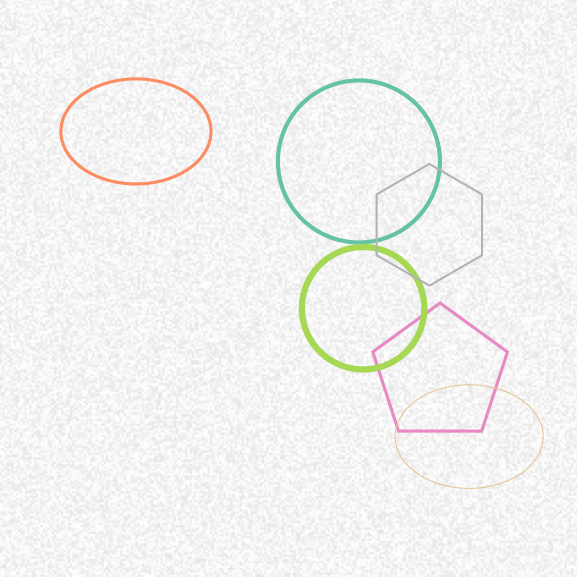[{"shape": "circle", "thickness": 2, "radius": 0.7, "center": [0.622, 0.72]}, {"shape": "oval", "thickness": 1.5, "radius": 0.65, "center": [0.235, 0.772]}, {"shape": "pentagon", "thickness": 1.5, "radius": 0.61, "center": [0.762, 0.352]}, {"shape": "circle", "thickness": 3, "radius": 0.53, "center": [0.629, 0.465]}, {"shape": "oval", "thickness": 0.5, "radius": 0.64, "center": [0.812, 0.243]}, {"shape": "hexagon", "thickness": 1, "radius": 0.53, "center": [0.743, 0.61]}]